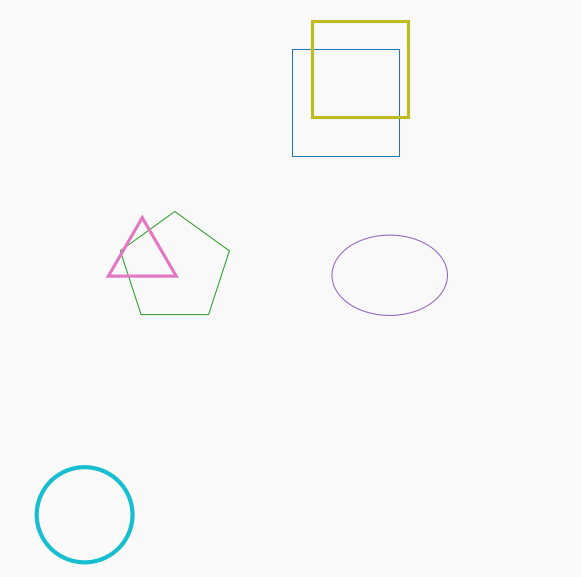[{"shape": "square", "thickness": 0.5, "radius": 0.46, "center": [0.594, 0.822]}, {"shape": "pentagon", "thickness": 0.5, "radius": 0.49, "center": [0.301, 0.534]}, {"shape": "oval", "thickness": 0.5, "radius": 0.5, "center": [0.67, 0.522]}, {"shape": "triangle", "thickness": 1.5, "radius": 0.34, "center": [0.245, 0.555]}, {"shape": "square", "thickness": 1.5, "radius": 0.41, "center": [0.62, 0.879]}, {"shape": "circle", "thickness": 2, "radius": 0.41, "center": [0.146, 0.108]}]